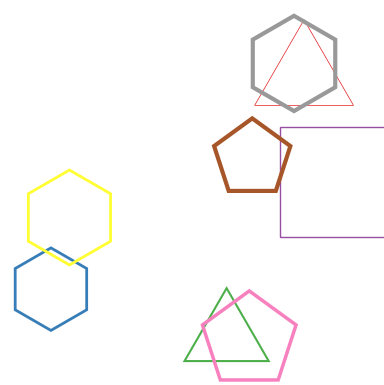[{"shape": "triangle", "thickness": 0.5, "radius": 0.74, "center": [0.79, 0.8]}, {"shape": "hexagon", "thickness": 2, "radius": 0.54, "center": [0.132, 0.249]}, {"shape": "triangle", "thickness": 1.5, "radius": 0.63, "center": [0.589, 0.125]}, {"shape": "square", "thickness": 1, "radius": 0.72, "center": [0.87, 0.528]}, {"shape": "hexagon", "thickness": 2, "radius": 0.62, "center": [0.18, 0.435]}, {"shape": "pentagon", "thickness": 3, "radius": 0.52, "center": [0.655, 0.588]}, {"shape": "pentagon", "thickness": 2.5, "radius": 0.64, "center": [0.647, 0.116]}, {"shape": "hexagon", "thickness": 3, "radius": 0.62, "center": [0.764, 0.835]}]